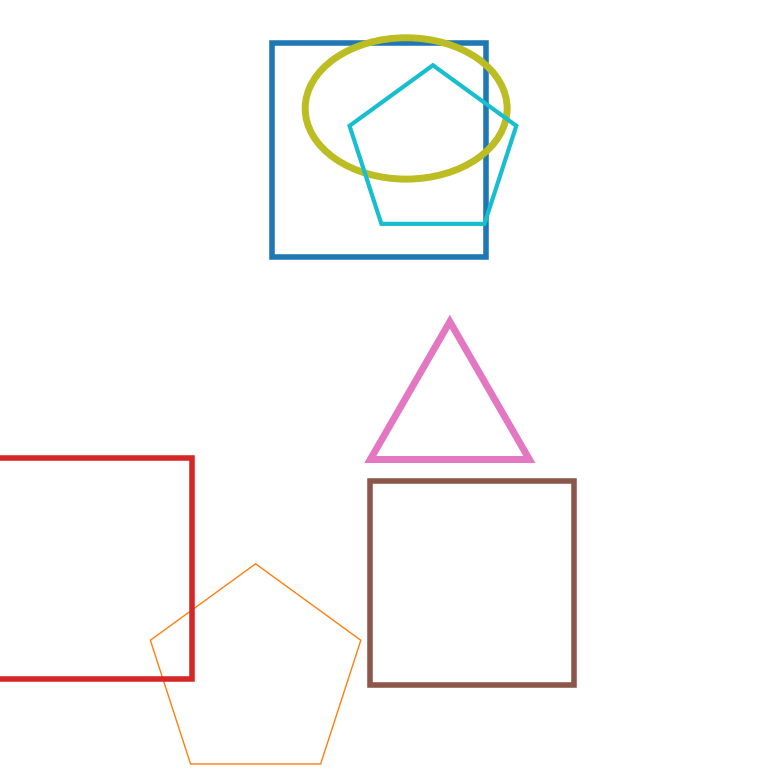[{"shape": "square", "thickness": 2, "radius": 0.7, "center": [0.492, 0.805]}, {"shape": "pentagon", "thickness": 0.5, "radius": 0.72, "center": [0.332, 0.124]}, {"shape": "square", "thickness": 2, "radius": 0.72, "center": [0.105, 0.262]}, {"shape": "square", "thickness": 2, "radius": 0.66, "center": [0.614, 0.243]}, {"shape": "triangle", "thickness": 2.5, "radius": 0.6, "center": [0.584, 0.463]}, {"shape": "oval", "thickness": 2.5, "radius": 0.66, "center": [0.527, 0.859]}, {"shape": "pentagon", "thickness": 1.5, "radius": 0.57, "center": [0.562, 0.801]}]